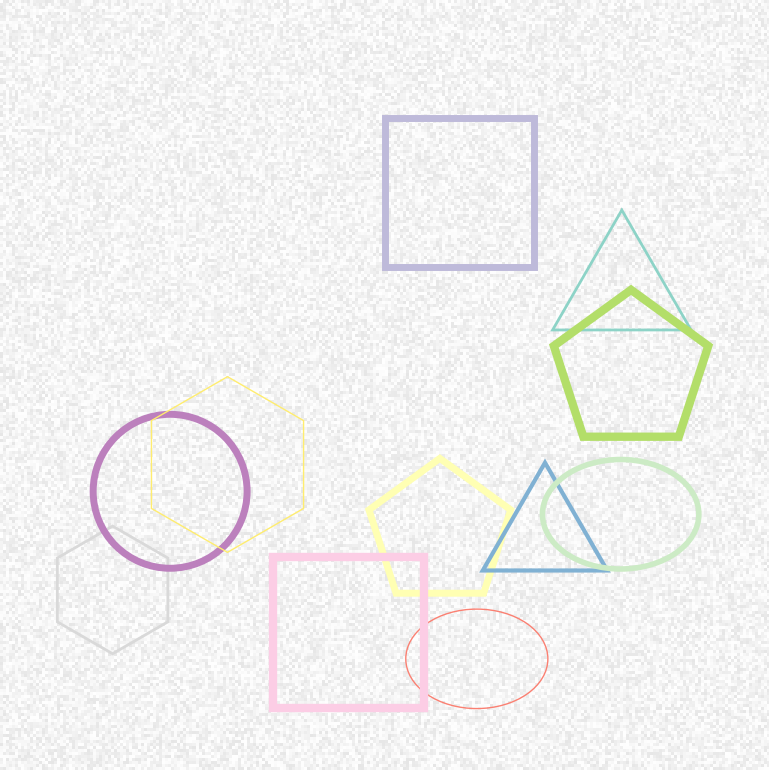[{"shape": "triangle", "thickness": 1, "radius": 0.52, "center": [0.808, 0.623]}, {"shape": "pentagon", "thickness": 2.5, "radius": 0.48, "center": [0.571, 0.308]}, {"shape": "square", "thickness": 2.5, "radius": 0.48, "center": [0.597, 0.751]}, {"shape": "oval", "thickness": 0.5, "radius": 0.46, "center": [0.619, 0.144]}, {"shape": "triangle", "thickness": 1.5, "radius": 0.47, "center": [0.708, 0.306]}, {"shape": "pentagon", "thickness": 3, "radius": 0.53, "center": [0.82, 0.518]}, {"shape": "square", "thickness": 3, "radius": 0.49, "center": [0.453, 0.179]}, {"shape": "hexagon", "thickness": 1, "radius": 0.41, "center": [0.146, 0.234]}, {"shape": "circle", "thickness": 2.5, "radius": 0.5, "center": [0.221, 0.362]}, {"shape": "oval", "thickness": 2, "radius": 0.51, "center": [0.806, 0.332]}, {"shape": "hexagon", "thickness": 0.5, "radius": 0.57, "center": [0.295, 0.397]}]